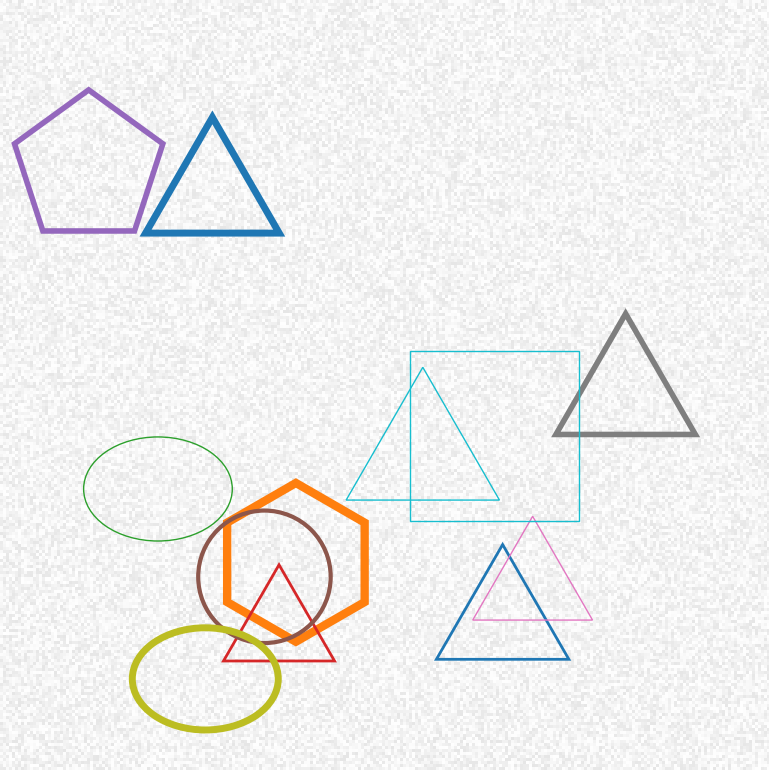[{"shape": "triangle", "thickness": 2.5, "radius": 0.5, "center": [0.276, 0.747]}, {"shape": "triangle", "thickness": 1, "radius": 0.5, "center": [0.653, 0.193]}, {"shape": "hexagon", "thickness": 3, "radius": 0.52, "center": [0.384, 0.27]}, {"shape": "oval", "thickness": 0.5, "radius": 0.48, "center": [0.205, 0.365]}, {"shape": "triangle", "thickness": 1, "radius": 0.42, "center": [0.362, 0.183]}, {"shape": "pentagon", "thickness": 2, "radius": 0.51, "center": [0.115, 0.782]}, {"shape": "circle", "thickness": 1.5, "radius": 0.43, "center": [0.343, 0.251]}, {"shape": "triangle", "thickness": 0.5, "radius": 0.45, "center": [0.692, 0.24]}, {"shape": "triangle", "thickness": 2, "radius": 0.52, "center": [0.813, 0.488]}, {"shape": "oval", "thickness": 2.5, "radius": 0.47, "center": [0.267, 0.118]}, {"shape": "square", "thickness": 0.5, "radius": 0.55, "center": [0.643, 0.434]}, {"shape": "triangle", "thickness": 0.5, "radius": 0.57, "center": [0.549, 0.408]}]